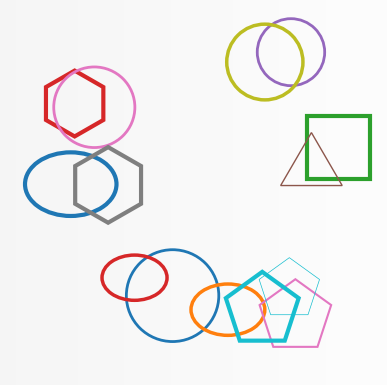[{"shape": "circle", "thickness": 2, "radius": 0.6, "center": [0.445, 0.232]}, {"shape": "oval", "thickness": 3, "radius": 0.59, "center": [0.183, 0.522]}, {"shape": "oval", "thickness": 2.5, "radius": 0.48, "center": [0.588, 0.196]}, {"shape": "square", "thickness": 3, "radius": 0.41, "center": [0.873, 0.618]}, {"shape": "oval", "thickness": 2.5, "radius": 0.42, "center": [0.347, 0.279]}, {"shape": "hexagon", "thickness": 3, "radius": 0.43, "center": [0.193, 0.731]}, {"shape": "circle", "thickness": 2, "radius": 0.44, "center": [0.751, 0.864]}, {"shape": "triangle", "thickness": 1, "radius": 0.46, "center": [0.804, 0.564]}, {"shape": "pentagon", "thickness": 1.5, "radius": 0.49, "center": [0.762, 0.178]}, {"shape": "circle", "thickness": 2, "radius": 0.52, "center": [0.243, 0.721]}, {"shape": "hexagon", "thickness": 3, "radius": 0.49, "center": [0.279, 0.52]}, {"shape": "circle", "thickness": 2.5, "radius": 0.49, "center": [0.683, 0.839]}, {"shape": "pentagon", "thickness": 3, "radius": 0.49, "center": [0.677, 0.195]}, {"shape": "pentagon", "thickness": 0.5, "radius": 0.41, "center": [0.747, 0.249]}]